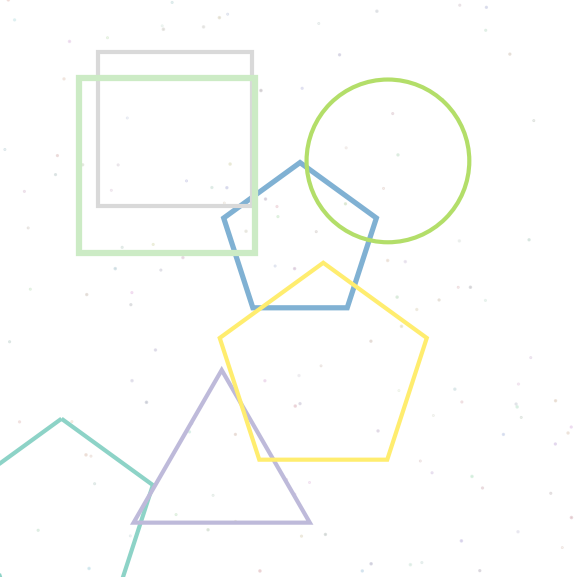[{"shape": "pentagon", "thickness": 2, "radius": 0.83, "center": [0.106, 0.108]}, {"shape": "triangle", "thickness": 2, "radius": 0.88, "center": [0.384, 0.182]}, {"shape": "pentagon", "thickness": 2.5, "radius": 0.7, "center": [0.52, 0.579]}, {"shape": "circle", "thickness": 2, "radius": 0.7, "center": [0.672, 0.721]}, {"shape": "square", "thickness": 2, "radius": 0.67, "center": [0.303, 0.775]}, {"shape": "square", "thickness": 3, "radius": 0.76, "center": [0.289, 0.712]}, {"shape": "pentagon", "thickness": 2, "radius": 0.94, "center": [0.56, 0.356]}]